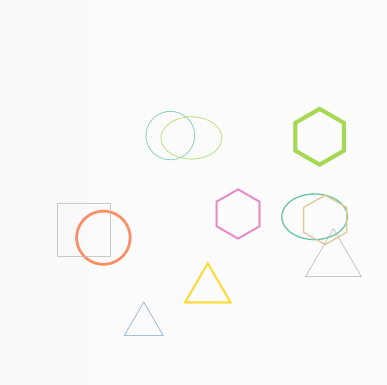[{"shape": "circle", "thickness": 0.5, "radius": 0.31, "center": [0.44, 0.648]}, {"shape": "oval", "thickness": 1, "radius": 0.42, "center": [0.812, 0.437]}, {"shape": "circle", "thickness": 2, "radius": 0.35, "center": [0.267, 0.382]}, {"shape": "triangle", "thickness": 0.5, "radius": 0.29, "center": [0.371, 0.158]}, {"shape": "hexagon", "thickness": 1.5, "radius": 0.32, "center": [0.614, 0.444]}, {"shape": "oval", "thickness": 0.5, "radius": 0.39, "center": [0.494, 0.642]}, {"shape": "hexagon", "thickness": 3, "radius": 0.36, "center": [0.825, 0.645]}, {"shape": "triangle", "thickness": 1.5, "radius": 0.34, "center": [0.536, 0.248]}, {"shape": "hexagon", "thickness": 1, "radius": 0.32, "center": [0.839, 0.429]}, {"shape": "square", "thickness": 0.5, "radius": 0.34, "center": [0.215, 0.403]}, {"shape": "triangle", "thickness": 0.5, "radius": 0.42, "center": [0.861, 0.323]}]